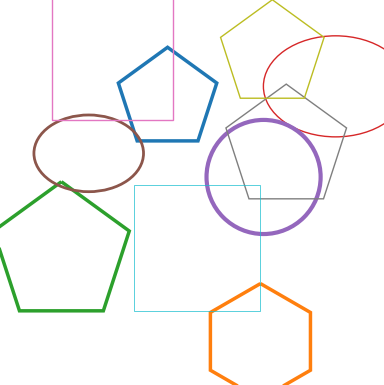[{"shape": "pentagon", "thickness": 2.5, "radius": 0.67, "center": [0.435, 0.743]}, {"shape": "hexagon", "thickness": 2.5, "radius": 0.75, "center": [0.676, 0.113]}, {"shape": "pentagon", "thickness": 2.5, "radius": 0.93, "center": [0.159, 0.343]}, {"shape": "oval", "thickness": 1, "radius": 0.94, "center": [0.872, 0.776]}, {"shape": "circle", "thickness": 3, "radius": 0.74, "center": [0.685, 0.54]}, {"shape": "oval", "thickness": 2, "radius": 0.71, "center": [0.23, 0.602]}, {"shape": "square", "thickness": 1, "radius": 0.79, "center": [0.292, 0.846]}, {"shape": "pentagon", "thickness": 1, "radius": 0.82, "center": [0.743, 0.617]}, {"shape": "pentagon", "thickness": 1, "radius": 0.71, "center": [0.707, 0.859]}, {"shape": "square", "thickness": 0.5, "radius": 0.82, "center": [0.511, 0.355]}]